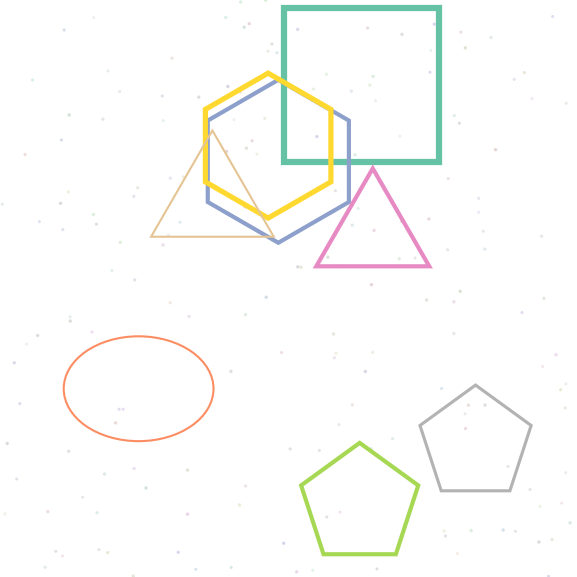[{"shape": "square", "thickness": 3, "radius": 0.67, "center": [0.626, 0.852]}, {"shape": "oval", "thickness": 1, "radius": 0.65, "center": [0.24, 0.326]}, {"shape": "hexagon", "thickness": 2, "radius": 0.71, "center": [0.482, 0.72]}, {"shape": "triangle", "thickness": 2, "radius": 0.56, "center": [0.645, 0.594]}, {"shape": "pentagon", "thickness": 2, "radius": 0.53, "center": [0.623, 0.126]}, {"shape": "hexagon", "thickness": 2.5, "radius": 0.63, "center": [0.464, 0.747]}, {"shape": "triangle", "thickness": 1, "radius": 0.61, "center": [0.368, 0.651]}, {"shape": "pentagon", "thickness": 1.5, "radius": 0.51, "center": [0.823, 0.231]}]